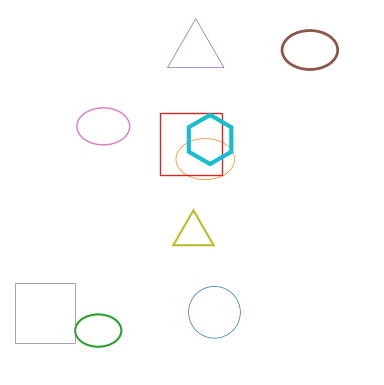[{"shape": "circle", "thickness": 0.5, "radius": 0.34, "center": [0.557, 0.189]}, {"shape": "oval", "thickness": 0.5, "radius": 0.38, "center": [0.533, 0.587]}, {"shape": "oval", "thickness": 1.5, "radius": 0.3, "center": [0.255, 0.141]}, {"shape": "square", "thickness": 1, "radius": 0.4, "center": [0.497, 0.627]}, {"shape": "triangle", "thickness": 0.5, "radius": 0.42, "center": [0.508, 0.867]}, {"shape": "oval", "thickness": 2, "radius": 0.36, "center": [0.805, 0.87]}, {"shape": "oval", "thickness": 1, "radius": 0.34, "center": [0.268, 0.672]}, {"shape": "square", "thickness": 0.5, "radius": 0.39, "center": [0.117, 0.187]}, {"shape": "triangle", "thickness": 1.5, "radius": 0.3, "center": [0.502, 0.393]}, {"shape": "hexagon", "thickness": 3, "radius": 0.32, "center": [0.546, 0.638]}]